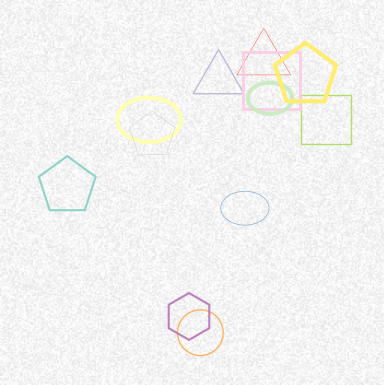[{"shape": "pentagon", "thickness": 1.5, "radius": 0.39, "center": [0.175, 0.517]}, {"shape": "oval", "thickness": 3, "radius": 0.41, "center": [0.388, 0.689]}, {"shape": "triangle", "thickness": 1, "radius": 0.38, "center": [0.568, 0.795]}, {"shape": "triangle", "thickness": 0.5, "radius": 0.4, "center": [0.685, 0.846]}, {"shape": "oval", "thickness": 0.5, "radius": 0.31, "center": [0.636, 0.459]}, {"shape": "circle", "thickness": 1, "radius": 0.3, "center": [0.52, 0.136]}, {"shape": "square", "thickness": 1, "radius": 0.32, "center": [0.847, 0.69]}, {"shape": "square", "thickness": 2, "radius": 0.37, "center": [0.705, 0.79]}, {"shape": "pentagon", "thickness": 0.5, "radius": 0.31, "center": [0.395, 0.649]}, {"shape": "hexagon", "thickness": 1.5, "radius": 0.3, "center": [0.491, 0.178]}, {"shape": "oval", "thickness": 3, "radius": 0.29, "center": [0.702, 0.745]}, {"shape": "pentagon", "thickness": 3, "radius": 0.42, "center": [0.793, 0.805]}]